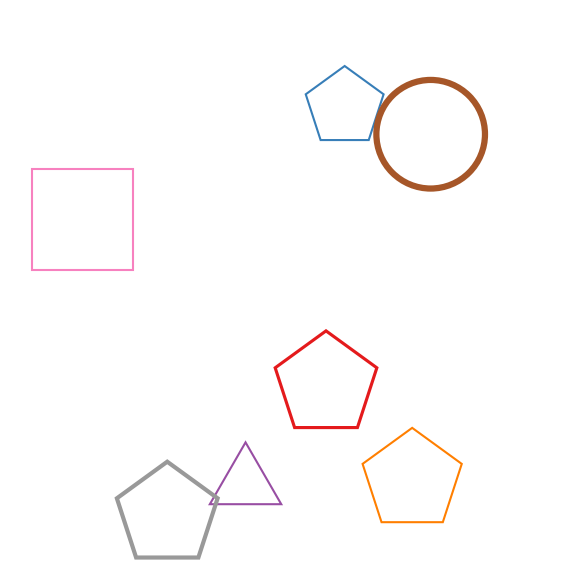[{"shape": "pentagon", "thickness": 1.5, "radius": 0.46, "center": [0.565, 0.334]}, {"shape": "pentagon", "thickness": 1, "radius": 0.35, "center": [0.597, 0.814]}, {"shape": "triangle", "thickness": 1, "radius": 0.36, "center": [0.425, 0.162]}, {"shape": "pentagon", "thickness": 1, "radius": 0.45, "center": [0.714, 0.168]}, {"shape": "circle", "thickness": 3, "radius": 0.47, "center": [0.746, 0.767]}, {"shape": "square", "thickness": 1, "radius": 0.44, "center": [0.143, 0.619]}, {"shape": "pentagon", "thickness": 2, "radius": 0.46, "center": [0.29, 0.108]}]